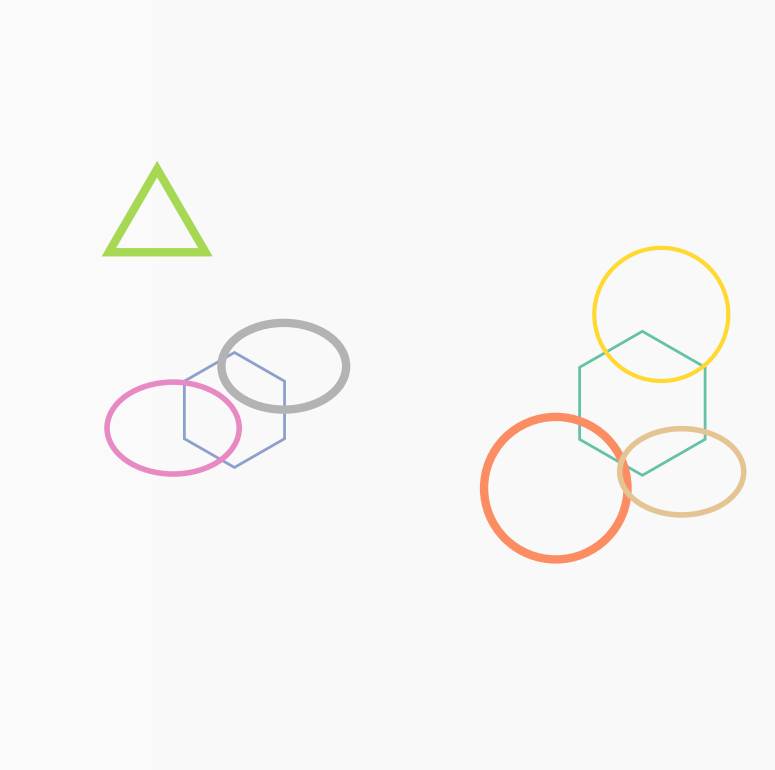[{"shape": "hexagon", "thickness": 1, "radius": 0.47, "center": [0.829, 0.476]}, {"shape": "circle", "thickness": 3, "radius": 0.46, "center": [0.717, 0.366]}, {"shape": "hexagon", "thickness": 1, "radius": 0.37, "center": [0.303, 0.468]}, {"shape": "oval", "thickness": 2, "radius": 0.43, "center": [0.223, 0.444]}, {"shape": "triangle", "thickness": 3, "radius": 0.36, "center": [0.203, 0.708]}, {"shape": "circle", "thickness": 1.5, "radius": 0.43, "center": [0.853, 0.592]}, {"shape": "oval", "thickness": 2, "radius": 0.4, "center": [0.88, 0.387]}, {"shape": "oval", "thickness": 3, "radius": 0.4, "center": [0.366, 0.524]}]